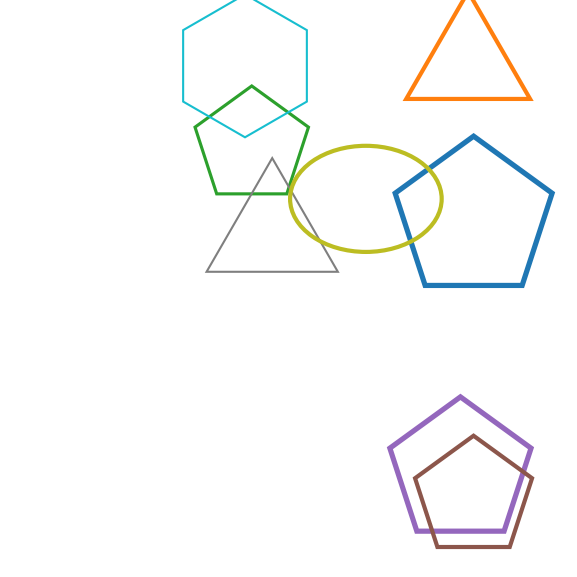[{"shape": "pentagon", "thickness": 2.5, "radius": 0.71, "center": [0.82, 0.62]}, {"shape": "triangle", "thickness": 2, "radius": 0.62, "center": [0.811, 0.89]}, {"shape": "pentagon", "thickness": 1.5, "radius": 0.52, "center": [0.436, 0.747]}, {"shape": "pentagon", "thickness": 2.5, "radius": 0.64, "center": [0.797, 0.183]}, {"shape": "pentagon", "thickness": 2, "radius": 0.53, "center": [0.82, 0.138]}, {"shape": "triangle", "thickness": 1, "radius": 0.66, "center": [0.471, 0.594]}, {"shape": "oval", "thickness": 2, "radius": 0.66, "center": [0.634, 0.655]}, {"shape": "hexagon", "thickness": 1, "radius": 0.62, "center": [0.424, 0.885]}]